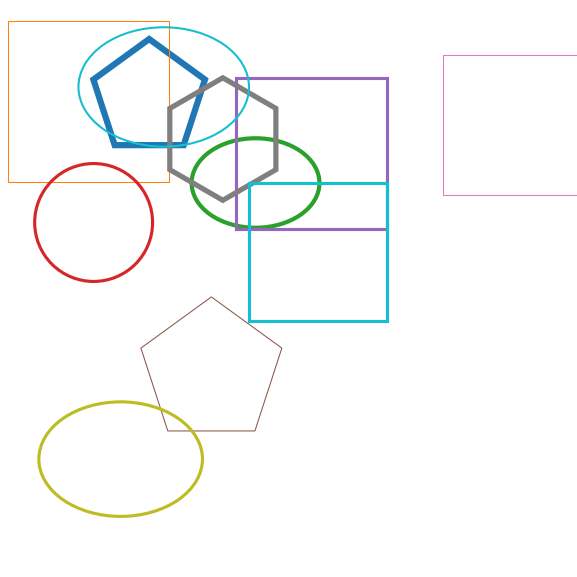[{"shape": "pentagon", "thickness": 3, "radius": 0.51, "center": [0.258, 0.83]}, {"shape": "square", "thickness": 0.5, "radius": 0.7, "center": [0.153, 0.824]}, {"shape": "oval", "thickness": 2, "radius": 0.55, "center": [0.443, 0.682]}, {"shape": "circle", "thickness": 1.5, "radius": 0.51, "center": [0.162, 0.614]}, {"shape": "square", "thickness": 1.5, "radius": 0.65, "center": [0.539, 0.733]}, {"shape": "pentagon", "thickness": 0.5, "radius": 0.64, "center": [0.366, 0.357]}, {"shape": "square", "thickness": 0.5, "radius": 0.61, "center": [0.888, 0.783]}, {"shape": "hexagon", "thickness": 2.5, "radius": 0.53, "center": [0.386, 0.758]}, {"shape": "oval", "thickness": 1.5, "radius": 0.71, "center": [0.209, 0.204]}, {"shape": "square", "thickness": 1.5, "radius": 0.6, "center": [0.551, 0.563]}, {"shape": "oval", "thickness": 1, "radius": 0.74, "center": [0.284, 0.849]}]